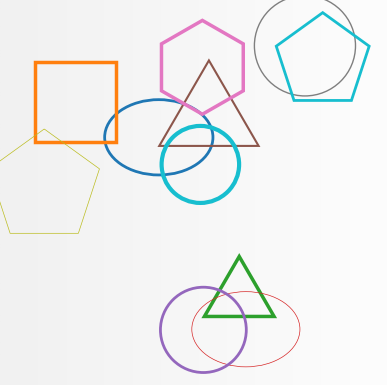[{"shape": "oval", "thickness": 2, "radius": 0.7, "center": [0.41, 0.643]}, {"shape": "square", "thickness": 2.5, "radius": 0.52, "center": [0.195, 0.735]}, {"shape": "triangle", "thickness": 2.5, "radius": 0.52, "center": [0.617, 0.23]}, {"shape": "oval", "thickness": 0.5, "radius": 0.7, "center": [0.635, 0.145]}, {"shape": "circle", "thickness": 2, "radius": 0.55, "center": [0.525, 0.143]}, {"shape": "triangle", "thickness": 1.5, "radius": 0.74, "center": [0.539, 0.695]}, {"shape": "hexagon", "thickness": 2.5, "radius": 0.61, "center": [0.522, 0.825]}, {"shape": "circle", "thickness": 1, "radius": 0.65, "center": [0.787, 0.881]}, {"shape": "pentagon", "thickness": 0.5, "radius": 0.75, "center": [0.114, 0.515]}, {"shape": "pentagon", "thickness": 2, "radius": 0.63, "center": [0.833, 0.841]}, {"shape": "circle", "thickness": 3, "radius": 0.5, "center": [0.517, 0.573]}]